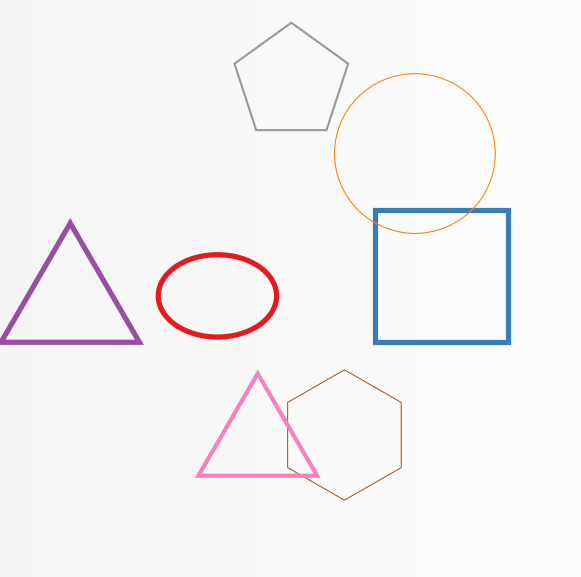[{"shape": "oval", "thickness": 2.5, "radius": 0.51, "center": [0.374, 0.487]}, {"shape": "square", "thickness": 2.5, "radius": 0.57, "center": [0.76, 0.521]}, {"shape": "triangle", "thickness": 2.5, "radius": 0.69, "center": [0.121, 0.475]}, {"shape": "circle", "thickness": 0.5, "radius": 0.69, "center": [0.714, 0.733]}, {"shape": "hexagon", "thickness": 0.5, "radius": 0.56, "center": [0.593, 0.246]}, {"shape": "triangle", "thickness": 2, "radius": 0.59, "center": [0.443, 0.234]}, {"shape": "pentagon", "thickness": 1, "radius": 0.51, "center": [0.501, 0.857]}]